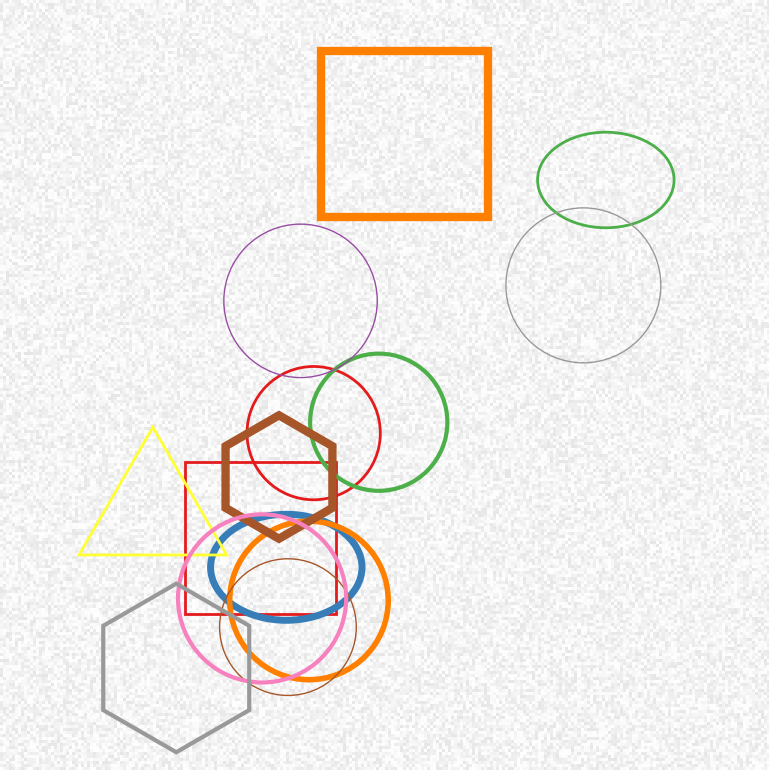[{"shape": "square", "thickness": 1, "radius": 0.49, "center": [0.338, 0.301]}, {"shape": "circle", "thickness": 1, "radius": 0.43, "center": [0.407, 0.437]}, {"shape": "oval", "thickness": 2.5, "radius": 0.49, "center": [0.372, 0.263]}, {"shape": "oval", "thickness": 1, "radius": 0.44, "center": [0.787, 0.766]}, {"shape": "circle", "thickness": 1.5, "radius": 0.45, "center": [0.492, 0.452]}, {"shape": "circle", "thickness": 0.5, "radius": 0.5, "center": [0.39, 0.609]}, {"shape": "circle", "thickness": 2, "radius": 0.51, "center": [0.401, 0.22]}, {"shape": "square", "thickness": 3, "radius": 0.54, "center": [0.525, 0.826]}, {"shape": "triangle", "thickness": 1, "radius": 0.55, "center": [0.199, 0.335]}, {"shape": "hexagon", "thickness": 3, "radius": 0.4, "center": [0.362, 0.38]}, {"shape": "circle", "thickness": 0.5, "radius": 0.44, "center": [0.374, 0.186]}, {"shape": "circle", "thickness": 1.5, "radius": 0.55, "center": [0.34, 0.223]}, {"shape": "circle", "thickness": 0.5, "radius": 0.5, "center": [0.758, 0.629]}, {"shape": "hexagon", "thickness": 1.5, "radius": 0.55, "center": [0.229, 0.133]}]